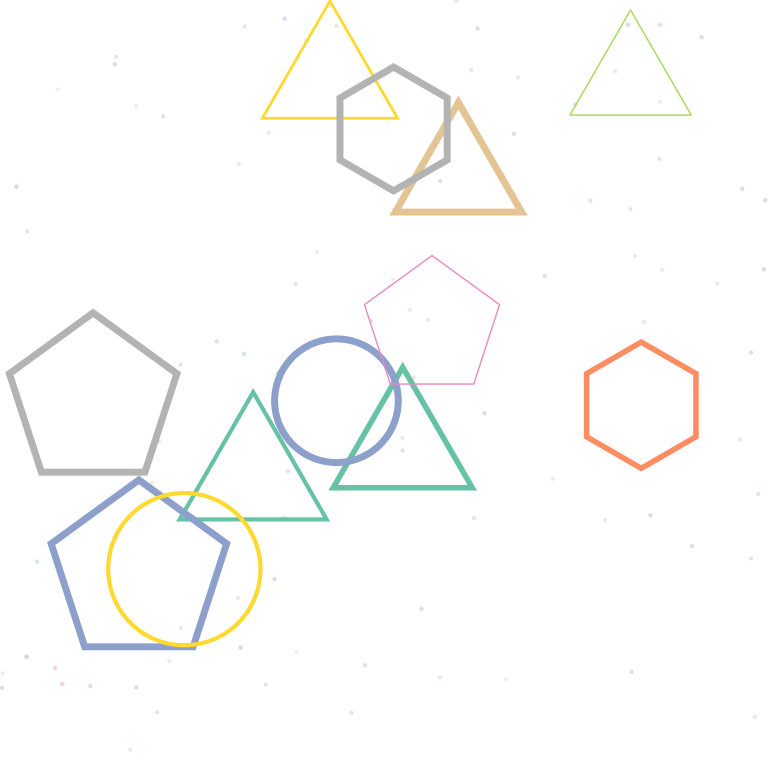[{"shape": "triangle", "thickness": 1.5, "radius": 0.55, "center": [0.329, 0.381]}, {"shape": "triangle", "thickness": 2, "radius": 0.52, "center": [0.523, 0.419]}, {"shape": "hexagon", "thickness": 2, "radius": 0.41, "center": [0.833, 0.474]}, {"shape": "circle", "thickness": 2.5, "radius": 0.4, "center": [0.437, 0.48]}, {"shape": "pentagon", "thickness": 2.5, "radius": 0.6, "center": [0.18, 0.257]}, {"shape": "pentagon", "thickness": 0.5, "radius": 0.46, "center": [0.561, 0.576]}, {"shape": "triangle", "thickness": 0.5, "radius": 0.45, "center": [0.819, 0.896]}, {"shape": "circle", "thickness": 1.5, "radius": 0.49, "center": [0.239, 0.261]}, {"shape": "triangle", "thickness": 1, "radius": 0.51, "center": [0.428, 0.897]}, {"shape": "triangle", "thickness": 2.5, "radius": 0.47, "center": [0.595, 0.772]}, {"shape": "hexagon", "thickness": 2.5, "radius": 0.4, "center": [0.511, 0.833]}, {"shape": "pentagon", "thickness": 2.5, "radius": 0.57, "center": [0.121, 0.479]}]